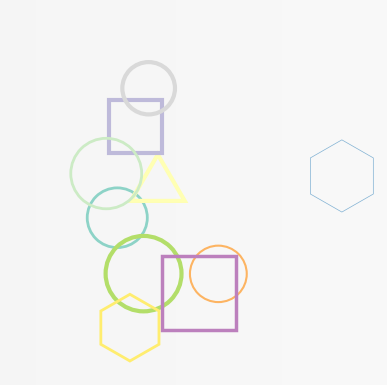[{"shape": "circle", "thickness": 2, "radius": 0.39, "center": [0.303, 0.434]}, {"shape": "triangle", "thickness": 3, "radius": 0.4, "center": [0.407, 0.518]}, {"shape": "square", "thickness": 3, "radius": 0.34, "center": [0.35, 0.672]}, {"shape": "hexagon", "thickness": 0.5, "radius": 0.47, "center": [0.882, 0.543]}, {"shape": "circle", "thickness": 1.5, "radius": 0.37, "center": [0.563, 0.289]}, {"shape": "circle", "thickness": 3, "radius": 0.49, "center": [0.37, 0.289]}, {"shape": "circle", "thickness": 3, "radius": 0.34, "center": [0.384, 0.771]}, {"shape": "square", "thickness": 2.5, "radius": 0.48, "center": [0.513, 0.24]}, {"shape": "circle", "thickness": 2, "radius": 0.46, "center": [0.274, 0.549]}, {"shape": "hexagon", "thickness": 2, "radius": 0.43, "center": [0.335, 0.149]}]